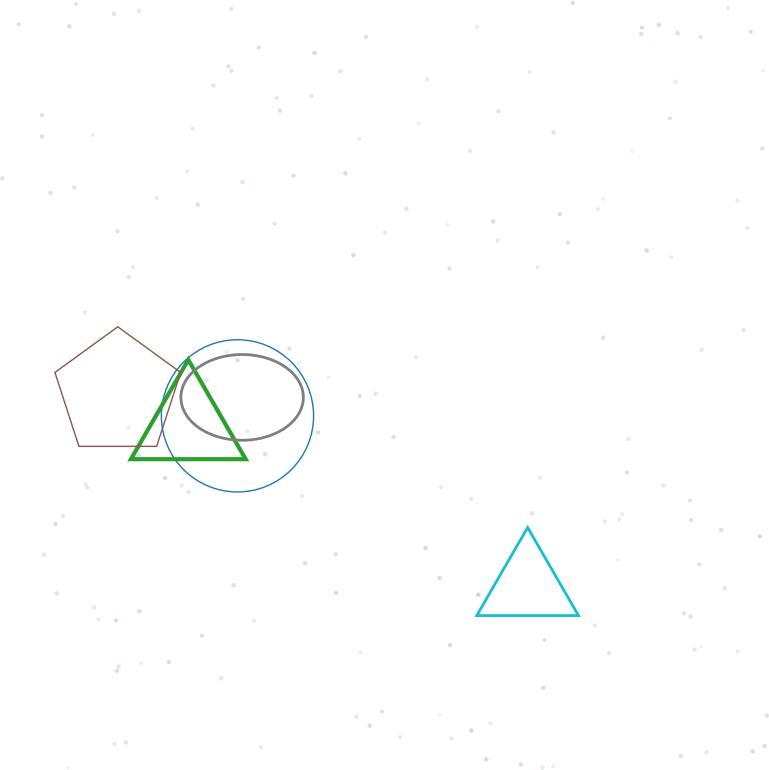[{"shape": "circle", "thickness": 0.5, "radius": 0.49, "center": [0.308, 0.46]}, {"shape": "triangle", "thickness": 1.5, "radius": 0.43, "center": [0.245, 0.447]}, {"shape": "pentagon", "thickness": 0.5, "radius": 0.43, "center": [0.153, 0.49]}, {"shape": "oval", "thickness": 1, "radius": 0.4, "center": [0.314, 0.484]}, {"shape": "triangle", "thickness": 1, "radius": 0.38, "center": [0.685, 0.239]}]